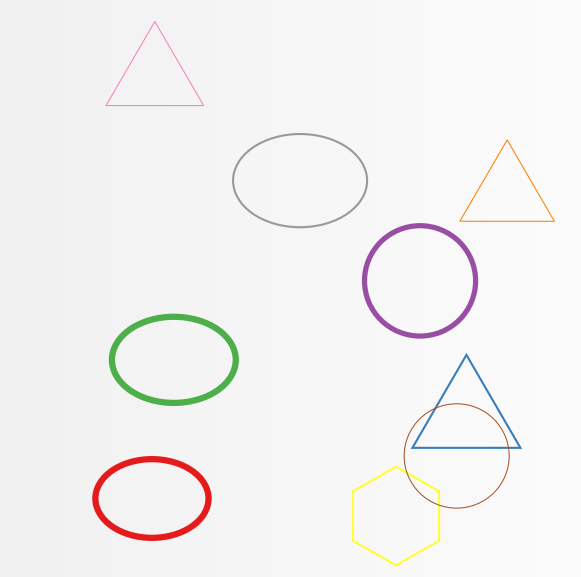[{"shape": "oval", "thickness": 3, "radius": 0.49, "center": [0.261, 0.136]}, {"shape": "triangle", "thickness": 1, "radius": 0.54, "center": [0.802, 0.277]}, {"shape": "oval", "thickness": 3, "radius": 0.53, "center": [0.299, 0.376]}, {"shape": "circle", "thickness": 2.5, "radius": 0.48, "center": [0.723, 0.513]}, {"shape": "triangle", "thickness": 0.5, "radius": 0.47, "center": [0.873, 0.663]}, {"shape": "hexagon", "thickness": 1, "radius": 0.43, "center": [0.681, 0.106]}, {"shape": "circle", "thickness": 0.5, "radius": 0.45, "center": [0.786, 0.21]}, {"shape": "triangle", "thickness": 0.5, "radius": 0.49, "center": [0.266, 0.865]}, {"shape": "oval", "thickness": 1, "radius": 0.58, "center": [0.516, 0.686]}]